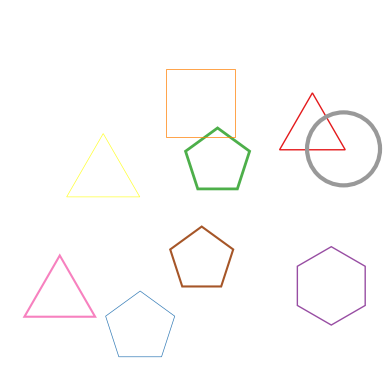[{"shape": "triangle", "thickness": 1, "radius": 0.49, "center": [0.811, 0.66]}, {"shape": "pentagon", "thickness": 0.5, "radius": 0.47, "center": [0.364, 0.15]}, {"shape": "pentagon", "thickness": 2, "radius": 0.44, "center": [0.565, 0.58]}, {"shape": "hexagon", "thickness": 1, "radius": 0.51, "center": [0.86, 0.257]}, {"shape": "square", "thickness": 0.5, "radius": 0.44, "center": [0.521, 0.733]}, {"shape": "triangle", "thickness": 0.5, "radius": 0.55, "center": [0.268, 0.543]}, {"shape": "pentagon", "thickness": 1.5, "radius": 0.43, "center": [0.524, 0.326]}, {"shape": "triangle", "thickness": 1.5, "radius": 0.53, "center": [0.155, 0.23]}, {"shape": "circle", "thickness": 3, "radius": 0.47, "center": [0.892, 0.613]}]